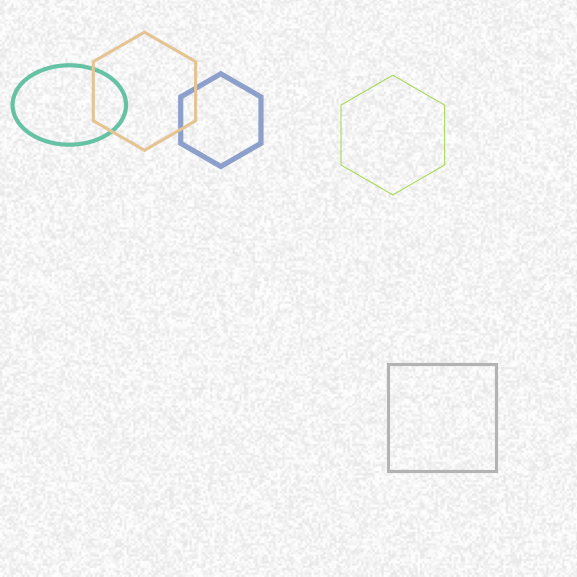[{"shape": "oval", "thickness": 2, "radius": 0.49, "center": [0.12, 0.817]}, {"shape": "hexagon", "thickness": 2.5, "radius": 0.4, "center": [0.382, 0.791]}, {"shape": "hexagon", "thickness": 0.5, "radius": 0.52, "center": [0.68, 0.765]}, {"shape": "hexagon", "thickness": 1.5, "radius": 0.51, "center": [0.25, 0.841]}, {"shape": "square", "thickness": 1.5, "radius": 0.47, "center": [0.765, 0.276]}]